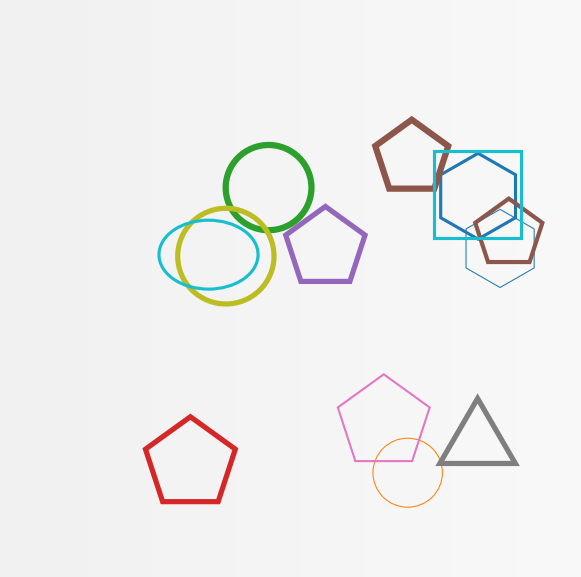[{"shape": "hexagon", "thickness": 0.5, "radius": 0.34, "center": [0.86, 0.569]}, {"shape": "hexagon", "thickness": 1.5, "radius": 0.37, "center": [0.823, 0.659]}, {"shape": "circle", "thickness": 0.5, "radius": 0.3, "center": [0.701, 0.181]}, {"shape": "circle", "thickness": 3, "radius": 0.37, "center": [0.462, 0.674]}, {"shape": "pentagon", "thickness": 2.5, "radius": 0.41, "center": [0.328, 0.196]}, {"shape": "pentagon", "thickness": 2.5, "radius": 0.36, "center": [0.56, 0.57]}, {"shape": "pentagon", "thickness": 3, "radius": 0.33, "center": [0.708, 0.726]}, {"shape": "pentagon", "thickness": 2, "radius": 0.3, "center": [0.875, 0.595]}, {"shape": "pentagon", "thickness": 1, "radius": 0.42, "center": [0.66, 0.268]}, {"shape": "triangle", "thickness": 2.5, "radius": 0.38, "center": [0.822, 0.234]}, {"shape": "circle", "thickness": 2.5, "radius": 0.41, "center": [0.389, 0.556]}, {"shape": "square", "thickness": 1.5, "radius": 0.38, "center": [0.821, 0.663]}, {"shape": "oval", "thickness": 1.5, "radius": 0.43, "center": [0.359, 0.558]}]